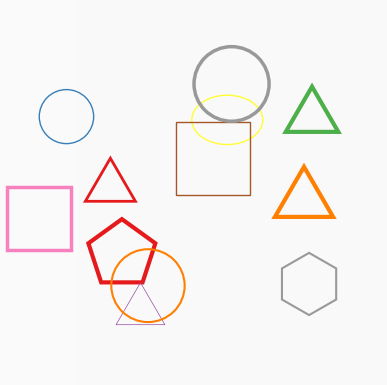[{"shape": "triangle", "thickness": 2, "radius": 0.37, "center": [0.285, 0.514]}, {"shape": "pentagon", "thickness": 3, "radius": 0.45, "center": [0.315, 0.34]}, {"shape": "circle", "thickness": 1, "radius": 0.35, "center": [0.171, 0.697]}, {"shape": "triangle", "thickness": 3, "radius": 0.39, "center": [0.805, 0.697]}, {"shape": "triangle", "thickness": 0.5, "radius": 0.36, "center": [0.363, 0.193]}, {"shape": "circle", "thickness": 1.5, "radius": 0.47, "center": [0.382, 0.258]}, {"shape": "triangle", "thickness": 3, "radius": 0.43, "center": [0.785, 0.48]}, {"shape": "oval", "thickness": 1, "radius": 0.46, "center": [0.587, 0.689]}, {"shape": "square", "thickness": 1, "radius": 0.48, "center": [0.549, 0.588]}, {"shape": "square", "thickness": 2.5, "radius": 0.41, "center": [0.101, 0.432]}, {"shape": "hexagon", "thickness": 1.5, "radius": 0.4, "center": [0.798, 0.262]}, {"shape": "circle", "thickness": 2.5, "radius": 0.48, "center": [0.598, 0.782]}]